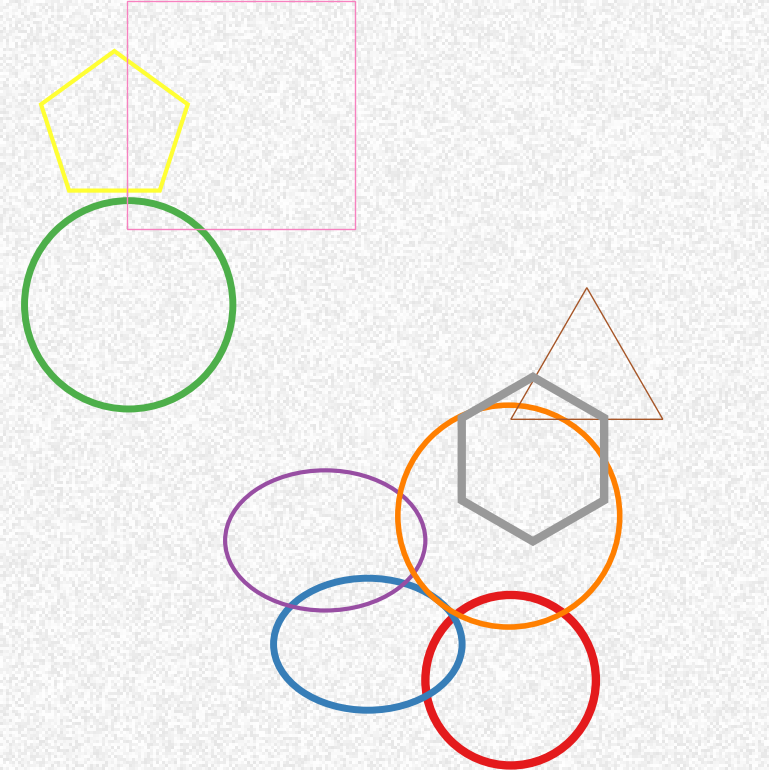[{"shape": "circle", "thickness": 3, "radius": 0.55, "center": [0.663, 0.117]}, {"shape": "oval", "thickness": 2.5, "radius": 0.61, "center": [0.478, 0.163]}, {"shape": "circle", "thickness": 2.5, "radius": 0.68, "center": [0.167, 0.604]}, {"shape": "oval", "thickness": 1.5, "radius": 0.65, "center": [0.422, 0.298]}, {"shape": "circle", "thickness": 2, "radius": 0.72, "center": [0.661, 0.33]}, {"shape": "pentagon", "thickness": 1.5, "radius": 0.5, "center": [0.149, 0.834]}, {"shape": "triangle", "thickness": 0.5, "radius": 0.57, "center": [0.762, 0.512]}, {"shape": "square", "thickness": 0.5, "radius": 0.74, "center": [0.313, 0.851]}, {"shape": "hexagon", "thickness": 3, "radius": 0.53, "center": [0.692, 0.404]}]